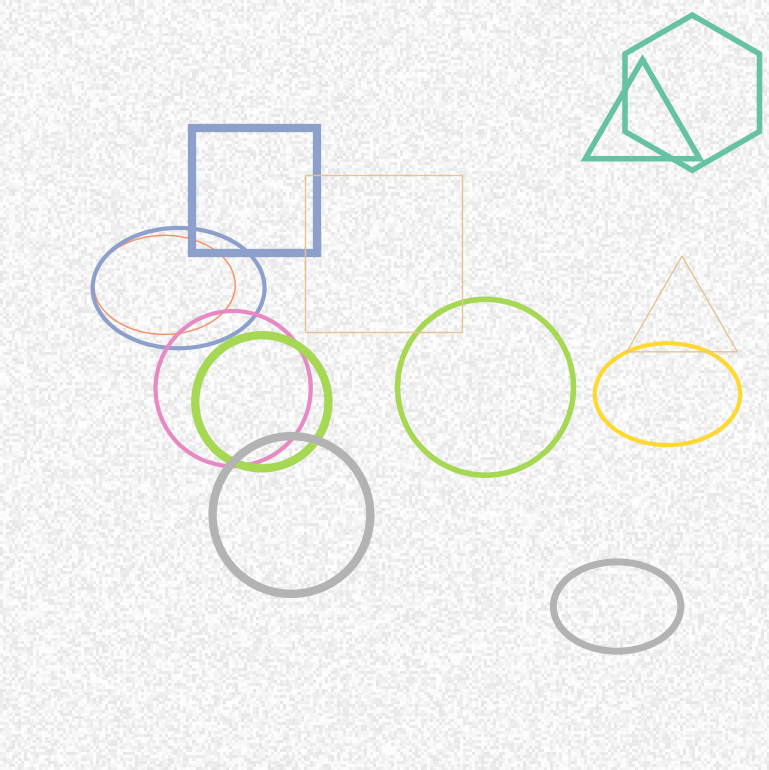[{"shape": "triangle", "thickness": 2, "radius": 0.43, "center": [0.834, 0.837]}, {"shape": "hexagon", "thickness": 2, "radius": 0.5, "center": [0.899, 0.88]}, {"shape": "oval", "thickness": 0.5, "radius": 0.46, "center": [0.214, 0.63]}, {"shape": "square", "thickness": 3, "radius": 0.41, "center": [0.33, 0.752]}, {"shape": "oval", "thickness": 1.5, "radius": 0.56, "center": [0.232, 0.626]}, {"shape": "circle", "thickness": 1.5, "radius": 0.5, "center": [0.303, 0.495]}, {"shape": "circle", "thickness": 2, "radius": 0.57, "center": [0.631, 0.497]}, {"shape": "circle", "thickness": 3, "radius": 0.43, "center": [0.34, 0.478]}, {"shape": "oval", "thickness": 1.5, "radius": 0.47, "center": [0.867, 0.488]}, {"shape": "square", "thickness": 0.5, "radius": 0.51, "center": [0.498, 0.671]}, {"shape": "triangle", "thickness": 0.5, "radius": 0.41, "center": [0.886, 0.585]}, {"shape": "circle", "thickness": 3, "radius": 0.51, "center": [0.378, 0.331]}, {"shape": "oval", "thickness": 2.5, "radius": 0.41, "center": [0.801, 0.212]}]